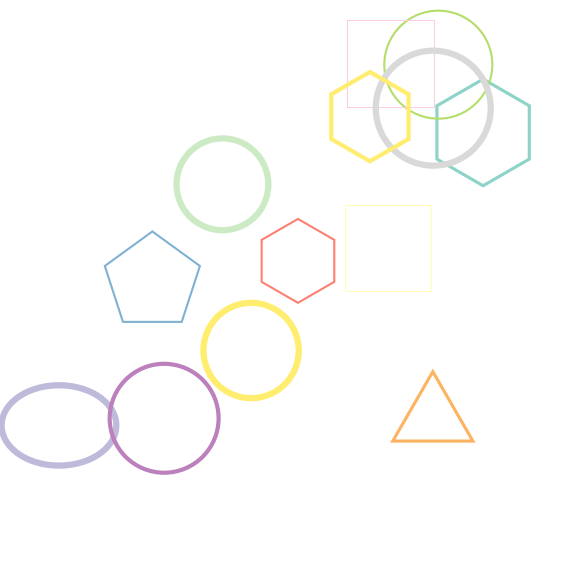[{"shape": "hexagon", "thickness": 1.5, "radius": 0.46, "center": [0.837, 0.77]}, {"shape": "square", "thickness": 0.5, "radius": 0.37, "center": [0.671, 0.569]}, {"shape": "oval", "thickness": 3, "radius": 0.5, "center": [0.102, 0.262]}, {"shape": "hexagon", "thickness": 1, "radius": 0.36, "center": [0.516, 0.547]}, {"shape": "pentagon", "thickness": 1, "radius": 0.43, "center": [0.264, 0.512]}, {"shape": "triangle", "thickness": 1.5, "radius": 0.4, "center": [0.749, 0.275]}, {"shape": "circle", "thickness": 1, "radius": 0.47, "center": [0.759, 0.887]}, {"shape": "square", "thickness": 0.5, "radius": 0.38, "center": [0.677, 0.89]}, {"shape": "circle", "thickness": 3, "radius": 0.5, "center": [0.75, 0.812]}, {"shape": "circle", "thickness": 2, "radius": 0.47, "center": [0.284, 0.275]}, {"shape": "circle", "thickness": 3, "radius": 0.4, "center": [0.385, 0.68]}, {"shape": "hexagon", "thickness": 2, "radius": 0.39, "center": [0.641, 0.797]}, {"shape": "circle", "thickness": 3, "radius": 0.41, "center": [0.435, 0.392]}]